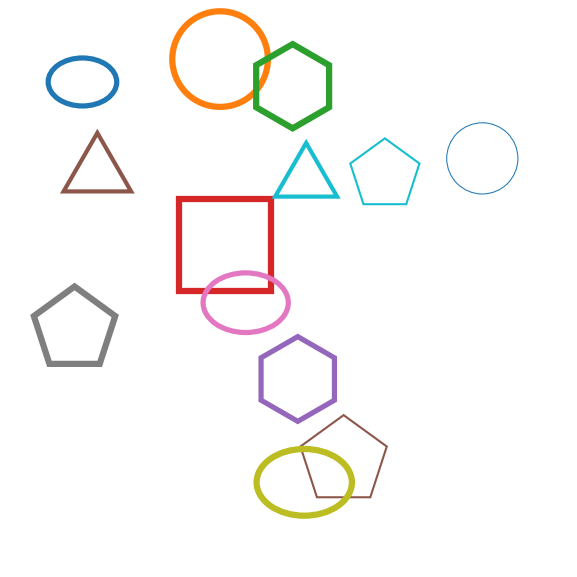[{"shape": "oval", "thickness": 2.5, "radius": 0.3, "center": [0.143, 0.857]}, {"shape": "circle", "thickness": 0.5, "radius": 0.31, "center": [0.835, 0.725]}, {"shape": "circle", "thickness": 3, "radius": 0.41, "center": [0.381, 0.897]}, {"shape": "hexagon", "thickness": 3, "radius": 0.36, "center": [0.507, 0.85]}, {"shape": "square", "thickness": 3, "radius": 0.4, "center": [0.39, 0.575]}, {"shape": "hexagon", "thickness": 2.5, "radius": 0.37, "center": [0.516, 0.343]}, {"shape": "triangle", "thickness": 2, "radius": 0.34, "center": [0.169, 0.701]}, {"shape": "pentagon", "thickness": 1, "radius": 0.39, "center": [0.595, 0.202]}, {"shape": "oval", "thickness": 2.5, "radius": 0.37, "center": [0.425, 0.475]}, {"shape": "pentagon", "thickness": 3, "radius": 0.37, "center": [0.129, 0.429]}, {"shape": "oval", "thickness": 3, "radius": 0.41, "center": [0.527, 0.164]}, {"shape": "triangle", "thickness": 2, "radius": 0.31, "center": [0.53, 0.69]}, {"shape": "pentagon", "thickness": 1, "radius": 0.32, "center": [0.666, 0.697]}]